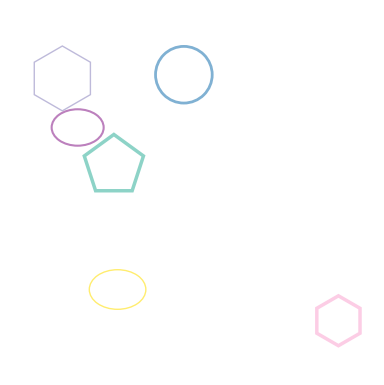[{"shape": "pentagon", "thickness": 2.5, "radius": 0.4, "center": [0.296, 0.57]}, {"shape": "hexagon", "thickness": 1, "radius": 0.42, "center": [0.162, 0.796]}, {"shape": "circle", "thickness": 2, "radius": 0.37, "center": [0.478, 0.806]}, {"shape": "hexagon", "thickness": 2.5, "radius": 0.32, "center": [0.879, 0.167]}, {"shape": "oval", "thickness": 1.5, "radius": 0.34, "center": [0.202, 0.669]}, {"shape": "oval", "thickness": 1, "radius": 0.37, "center": [0.305, 0.248]}]